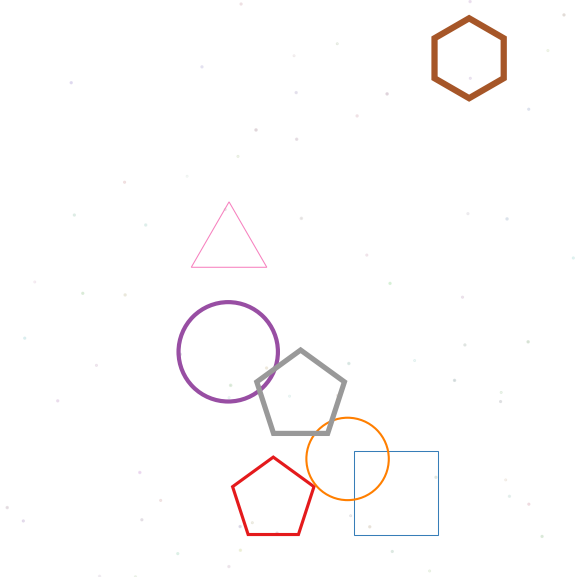[{"shape": "pentagon", "thickness": 1.5, "radius": 0.37, "center": [0.473, 0.133]}, {"shape": "square", "thickness": 0.5, "radius": 0.36, "center": [0.686, 0.145]}, {"shape": "circle", "thickness": 2, "radius": 0.43, "center": [0.395, 0.39]}, {"shape": "circle", "thickness": 1, "radius": 0.36, "center": [0.602, 0.204]}, {"shape": "hexagon", "thickness": 3, "radius": 0.35, "center": [0.812, 0.898]}, {"shape": "triangle", "thickness": 0.5, "radius": 0.38, "center": [0.397, 0.574]}, {"shape": "pentagon", "thickness": 2.5, "radius": 0.4, "center": [0.521, 0.313]}]